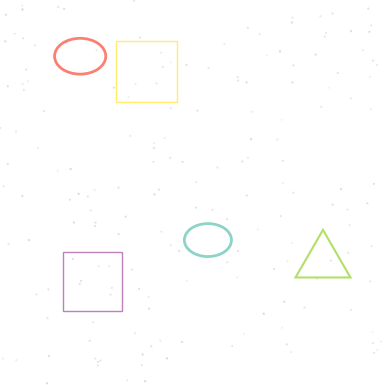[{"shape": "oval", "thickness": 2, "radius": 0.31, "center": [0.54, 0.376]}, {"shape": "oval", "thickness": 2, "radius": 0.33, "center": [0.208, 0.854]}, {"shape": "triangle", "thickness": 1.5, "radius": 0.41, "center": [0.839, 0.32]}, {"shape": "square", "thickness": 1, "radius": 0.38, "center": [0.24, 0.269]}, {"shape": "square", "thickness": 1, "radius": 0.39, "center": [0.38, 0.814]}]